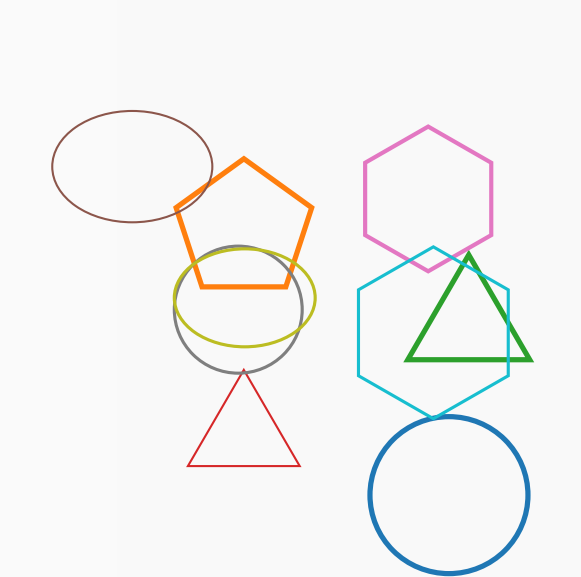[{"shape": "circle", "thickness": 2.5, "radius": 0.68, "center": [0.772, 0.142]}, {"shape": "pentagon", "thickness": 2.5, "radius": 0.61, "center": [0.42, 0.602]}, {"shape": "triangle", "thickness": 2.5, "radius": 0.61, "center": [0.806, 0.437]}, {"shape": "triangle", "thickness": 1, "radius": 0.56, "center": [0.419, 0.248]}, {"shape": "oval", "thickness": 1, "radius": 0.69, "center": [0.228, 0.711]}, {"shape": "hexagon", "thickness": 2, "radius": 0.63, "center": [0.737, 0.655]}, {"shape": "circle", "thickness": 1.5, "radius": 0.55, "center": [0.41, 0.463]}, {"shape": "oval", "thickness": 1.5, "radius": 0.61, "center": [0.421, 0.483]}, {"shape": "hexagon", "thickness": 1.5, "radius": 0.74, "center": [0.746, 0.423]}]